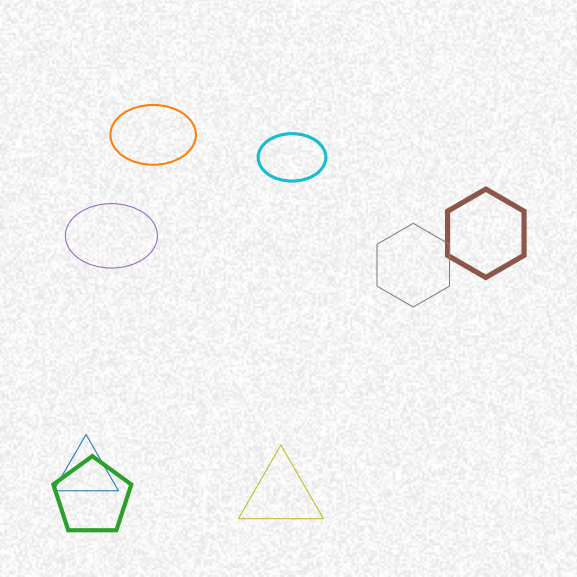[{"shape": "triangle", "thickness": 0.5, "radius": 0.32, "center": [0.149, 0.182]}, {"shape": "oval", "thickness": 1, "radius": 0.37, "center": [0.265, 0.766]}, {"shape": "pentagon", "thickness": 2, "radius": 0.35, "center": [0.16, 0.138]}, {"shape": "oval", "thickness": 0.5, "radius": 0.4, "center": [0.193, 0.591]}, {"shape": "hexagon", "thickness": 2.5, "radius": 0.38, "center": [0.841, 0.595]}, {"shape": "hexagon", "thickness": 0.5, "radius": 0.36, "center": [0.716, 0.54]}, {"shape": "triangle", "thickness": 0.5, "radius": 0.43, "center": [0.486, 0.143]}, {"shape": "oval", "thickness": 1.5, "radius": 0.29, "center": [0.506, 0.727]}]